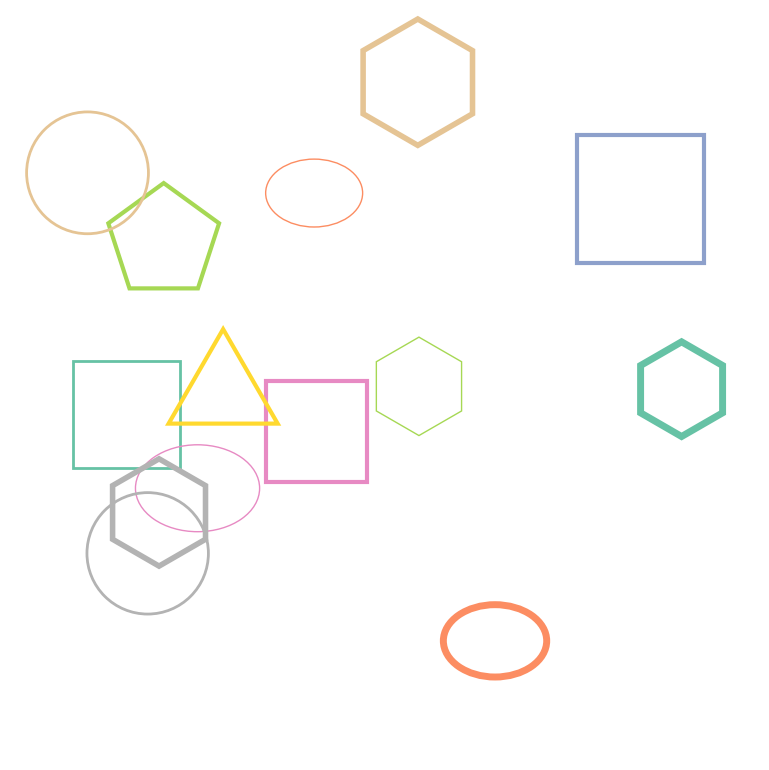[{"shape": "square", "thickness": 1, "radius": 0.35, "center": [0.165, 0.462]}, {"shape": "hexagon", "thickness": 2.5, "radius": 0.31, "center": [0.885, 0.495]}, {"shape": "oval", "thickness": 0.5, "radius": 0.31, "center": [0.408, 0.749]}, {"shape": "oval", "thickness": 2.5, "radius": 0.34, "center": [0.643, 0.168]}, {"shape": "square", "thickness": 1.5, "radius": 0.41, "center": [0.832, 0.741]}, {"shape": "square", "thickness": 1.5, "radius": 0.33, "center": [0.411, 0.439]}, {"shape": "oval", "thickness": 0.5, "radius": 0.4, "center": [0.257, 0.366]}, {"shape": "hexagon", "thickness": 0.5, "radius": 0.32, "center": [0.544, 0.498]}, {"shape": "pentagon", "thickness": 1.5, "radius": 0.38, "center": [0.213, 0.687]}, {"shape": "triangle", "thickness": 1.5, "radius": 0.41, "center": [0.29, 0.491]}, {"shape": "hexagon", "thickness": 2, "radius": 0.41, "center": [0.543, 0.893]}, {"shape": "circle", "thickness": 1, "radius": 0.4, "center": [0.114, 0.776]}, {"shape": "hexagon", "thickness": 2, "radius": 0.35, "center": [0.207, 0.334]}, {"shape": "circle", "thickness": 1, "radius": 0.39, "center": [0.192, 0.281]}]